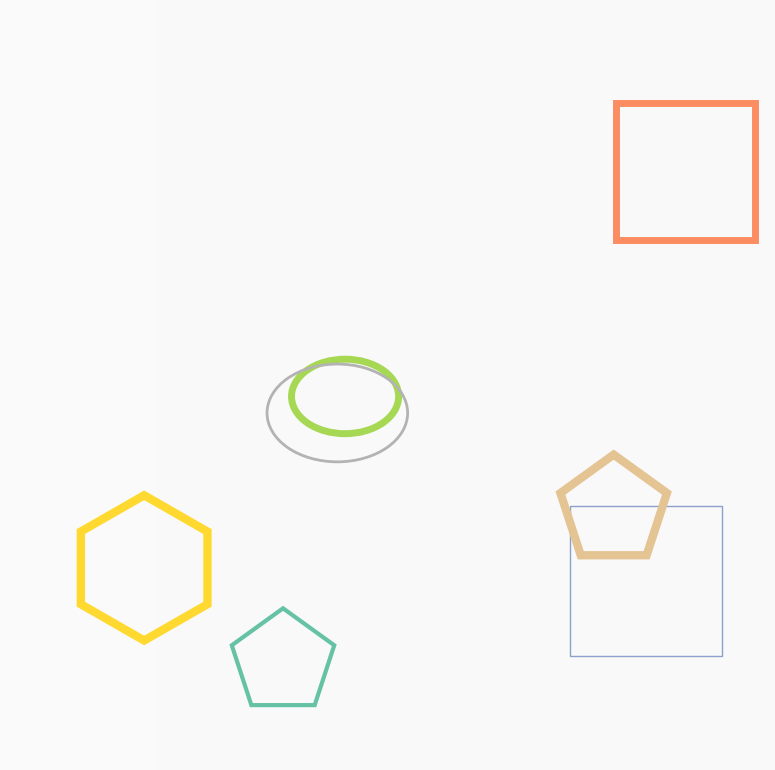[{"shape": "pentagon", "thickness": 1.5, "radius": 0.35, "center": [0.365, 0.14]}, {"shape": "square", "thickness": 2.5, "radius": 0.45, "center": [0.884, 0.777]}, {"shape": "square", "thickness": 0.5, "radius": 0.49, "center": [0.834, 0.245]}, {"shape": "oval", "thickness": 2.5, "radius": 0.35, "center": [0.445, 0.485]}, {"shape": "hexagon", "thickness": 3, "radius": 0.47, "center": [0.186, 0.262]}, {"shape": "pentagon", "thickness": 3, "radius": 0.36, "center": [0.792, 0.337]}, {"shape": "oval", "thickness": 1, "radius": 0.45, "center": [0.435, 0.464]}]